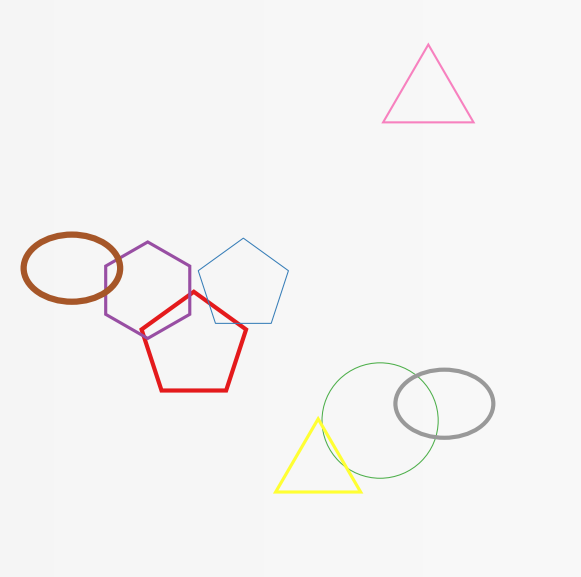[{"shape": "pentagon", "thickness": 2, "radius": 0.47, "center": [0.333, 0.399]}, {"shape": "pentagon", "thickness": 0.5, "radius": 0.41, "center": [0.419, 0.505]}, {"shape": "circle", "thickness": 0.5, "radius": 0.5, "center": [0.654, 0.271]}, {"shape": "hexagon", "thickness": 1.5, "radius": 0.42, "center": [0.254, 0.497]}, {"shape": "triangle", "thickness": 1.5, "radius": 0.42, "center": [0.547, 0.189]}, {"shape": "oval", "thickness": 3, "radius": 0.42, "center": [0.124, 0.535]}, {"shape": "triangle", "thickness": 1, "radius": 0.45, "center": [0.737, 0.832]}, {"shape": "oval", "thickness": 2, "radius": 0.42, "center": [0.765, 0.3]}]